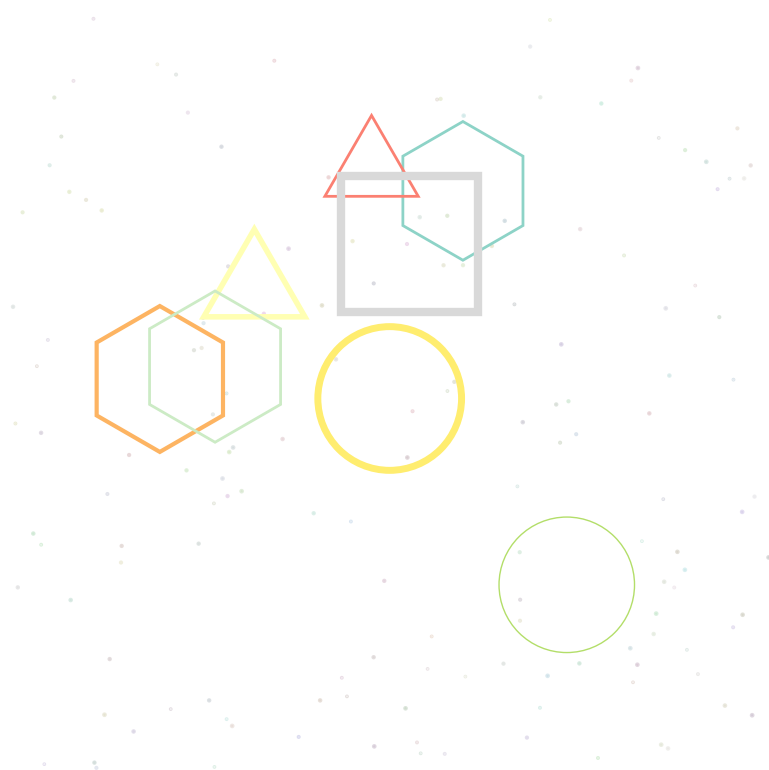[{"shape": "hexagon", "thickness": 1, "radius": 0.45, "center": [0.601, 0.752]}, {"shape": "triangle", "thickness": 2, "radius": 0.38, "center": [0.33, 0.626]}, {"shape": "triangle", "thickness": 1, "radius": 0.35, "center": [0.483, 0.78]}, {"shape": "hexagon", "thickness": 1.5, "radius": 0.47, "center": [0.208, 0.508]}, {"shape": "circle", "thickness": 0.5, "radius": 0.44, "center": [0.736, 0.241]}, {"shape": "square", "thickness": 3, "radius": 0.44, "center": [0.532, 0.683]}, {"shape": "hexagon", "thickness": 1, "radius": 0.49, "center": [0.279, 0.524]}, {"shape": "circle", "thickness": 2.5, "radius": 0.47, "center": [0.506, 0.482]}]